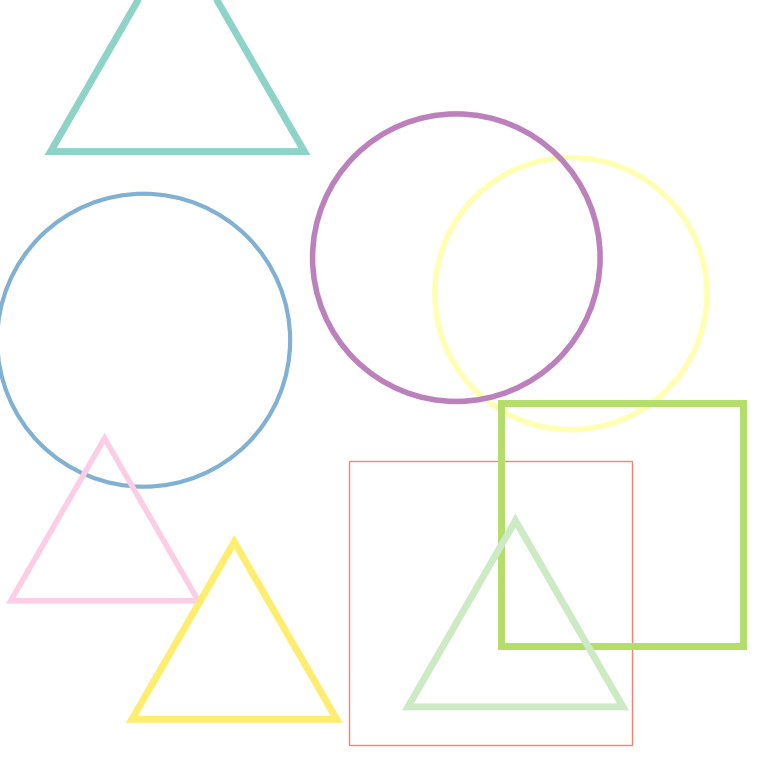[{"shape": "triangle", "thickness": 2.5, "radius": 0.95, "center": [0.231, 0.898]}, {"shape": "circle", "thickness": 2, "radius": 0.88, "center": [0.741, 0.619]}, {"shape": "square", "thickness": 0.5, "radius": 0.92, "center": [0.637, 0.217]}, {"shape": "circle", "thickness": 1.5, "radius": 0.95, "center": [0.187, 0.558]}, {"shape": "square", "thickness": 2.5, "radius": 0.79, "center": [0.808, 0.319]}, {"shape": "triangle", "thickness": 2, "radius": 0.7, "center": [0.136, 0.29]}, {"shape": "circle", "thickness": 2, "radius": 0.93, "center": [0.593, 0.665]}, {"shape": "triangle", "thickness": 2.5, "radius": 0.81, "center": [0.669, 0.163]}, {"shape": "triangle", "thickness": 2.5, "radius": 0.77, "center": [0.304, 0.143]}]